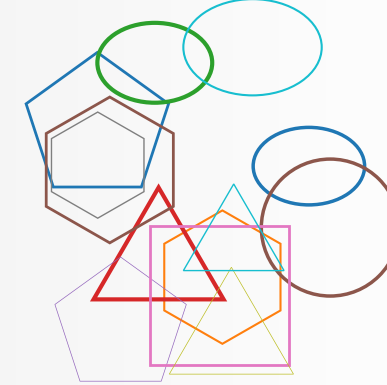[{"shape": "oval", "thickness": 2.5, "radius": 0.72, "center": [0.797, 0.568]}, {"shape": "pentagon", "thickness": 2, "radius": 0.97, "center": [0.251, 0.671]}, {"shape": "hexagon", "thickness": 1.5, "radius": 0.87, "center": [0.574, 0.28]}, {"shape": "oval", "thickness": 3, "radius": 0.74, "center": [0.399, 0.837]}, {"shape": "triangle", "thickness": 3, "radius": 0.97, "center": [0.409, 0.319]}, {"shape": "pentagon", "thickness": 0.5, "radius": 0.89, "center": [0.311, 0.154]}, {"shape": "circle", "thickness": 2.5, "radius": 0.89, "center": [0.852, 0.409]}, {"shape": "hexagon", "thickness": 2, "radius": 0.95, "center": [0.283, 0.559]}, {"shape": "square", "thickness": 2, "radius": 0.9, "center": [0.566, 0.233]}, {"shape": "hexagon", "thickness": 1, "radius": 0.69, "center": [0.252, 0.571]}, {"shape": "triangle", "thickness": 0.5, "radius": 0.93, "center": [0.597, 0.121]}, {"shape": "triangle", "thickness": 1, "radius": 0.75, "center": [0.603, 0.372]}, {"shape": "oval", "thickness": 1.5, "radius": 0.89, "center": [0.652, 0.877]}]